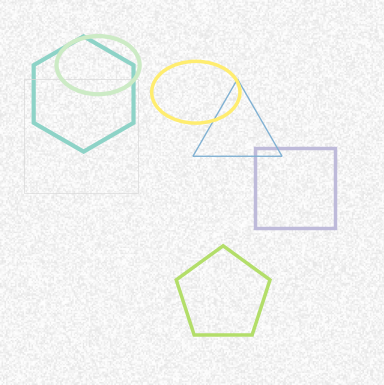[{"shape": "hexagon", "thickness": 3, "radius": 0.75, "center": [0.217, 0.756]}, {"shape": "square", "thickness": 2.5, "radius": 0.52, "center": [0.766, 0.511]}, {"shape": "triangle", "thickness": 1, "radius": 0.67, "center": [0.617, 0.661]}, {"shape": "pentagon", "thickness": 2.5, "radius": 0.64, "center": [0.58, 0.234]}, {"shape": "square", "thickness": 0.5, "radius": 0.74, "center": [0.211, 0.648]}, {"shape": "oval", "thickness": 3, "radius": 0.54, "center": [0.255, 0.831]}, {"shape": "oval", "thickness": 2.5, "radius": 0.57, "center": [0.509, 0.76]}]